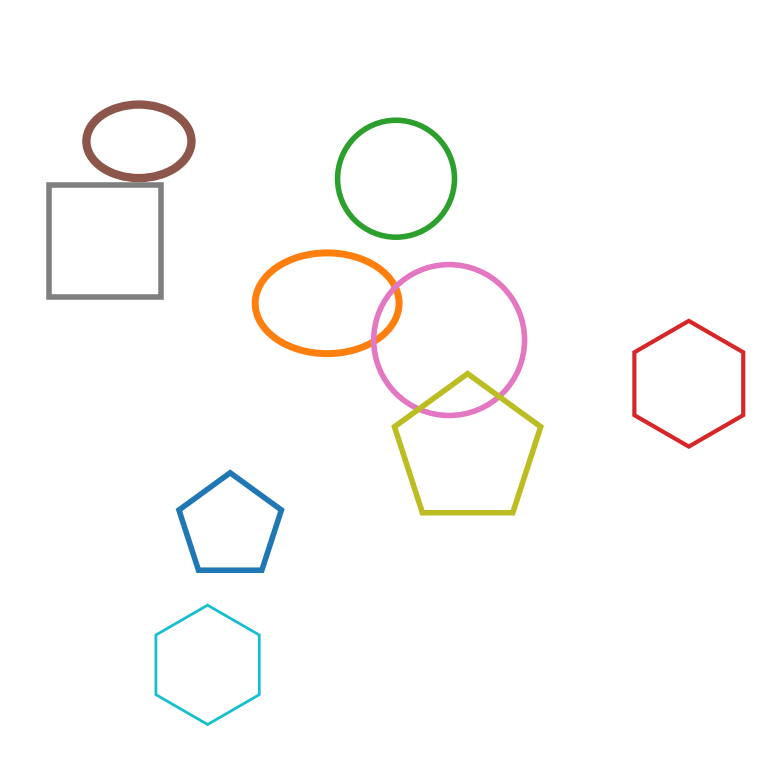[{"shape": "pentagon", "thickness": 2, "radius": 0.35, "center": [0.299, 0.316]}, {"shape": "oval", "thickness": 2.5, "radius": 0.47, "center": [0.425, 0.606]}, {"shape": "circle", "thickness": 2, "radius": 0.38, "center": [0.514, 0.768]}, {"shape": "hexagon", "thickness": 1.5, "radius": 0.41, "center": [0.895, 0.502]}, {"shape": "oval", "thickness": 3, "radius": 0.34, "center": [0.18, 0.816]}, {"shape": "circle", "thickness": 2, "radius": 0.49, "center": [0.583, 0.558]}, {"shape": "square", "thickness": 2, "radius": 0.36, "center": [0.136, 0.688]}, {"shape": "pentagon", "thickness": 2, "radius": 0.5, "center": [0.607, 0.415]}, {"shape": "hexagon", "thickness": 1, "radius": 0.39, "center": [0.27, 0.137]}]